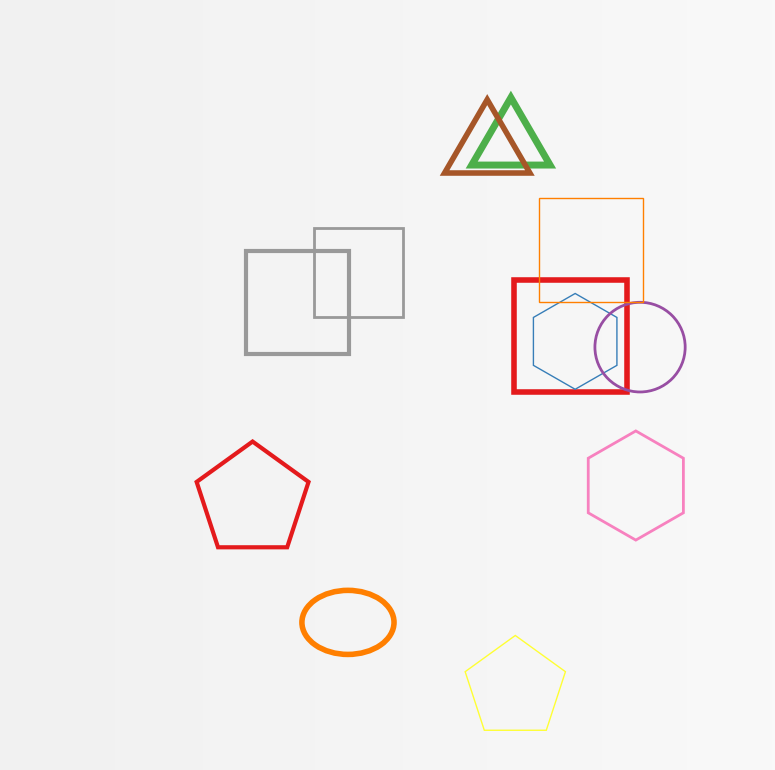[{"shape": "pentagon", "thickness": 1.5, "radius": 0.38, "center": [0.326, 0.351]}, {"shape": "square", "thickness": 2, "radius": 0.36, "center": [0.736, 0.564]}, {"shape": "hexagon", "thickness": 0.5, "radius": 0.31, "center": [0.742, 0.557]}, {"shape": "triangle", "thickness": 2.5, "radius": 0.29, "center": [0.659, 0.815]}, {"shape": "circle", "thickness": 1, "radius": 0.29, "center": [0.826, 0.549]}, {"shape": "oval", "thickness": 2, "radius": 0.3, "center": [0.449, 0.192]}, {"shape": "square", "thickness": 0.5, "radius": 0.34, "center": [0.763, 0.676]}, {"shape": "pentagon", "thickness": 0.5, "radius": 0.34, "center": [0.665, 0.107]}, {"shape": "triangle", "thickness": 2, "radius": 0.32, "center": [0.629, 0.807]}, {"shape": "hexagon", "thickness": 1, "radius": 0.35, "center": [0.82, 0.369]}, {"shape": "square", "thickness": 1, "radius": 0.29, "center": [0.463, 0.646]}, {"shape": "square", "thickness": 1.5, "radius": 0.33, "center": [0.384, 0.607]}]